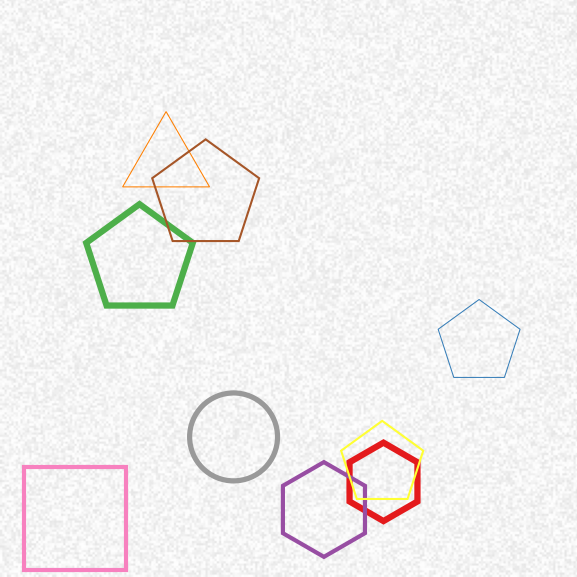[{"shape": "hexagon", "thickness": 3, "radius": 0.34, "center": [0.664, 0.165]}, {"shape": "pentagon", "thickness": 0.5, "radius": 0.37, "center": [0.83, 0.406]}, {"shape": "pentagon", "thickness": 3, "radius": 0.49, "center": [0.242, 0.549]}, {"shape": "hexagon", "thickness": 2, "radius": 0.41, "center": [0.561, 0.117]}, {"shape": "triangle", "thickness": 0.5, "radius": 0.43, "center": [0.288, 0.719]}, {"shape": "pentagon", "thickness": 1, "radius": 0.37, "center": [0.662, 0.196]}, {"shape": "pentagon", "thickness": 1, "radius": 0.49, "center": [0.356, 0.66]}, {"shape": "square", "thickness": 2, "radius": 0.44, "center": [0.13, 0.101]}, {"shape": "circle", "thickness": 2.5, "radius": 0.38, "center": [0.404, 0.243]}]